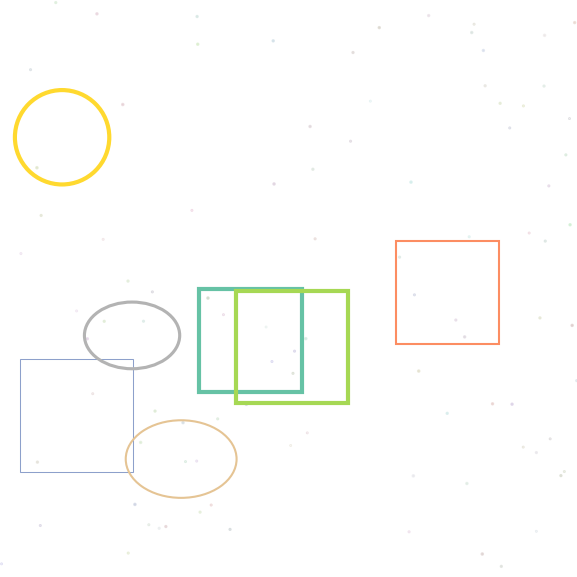[{"shape": "square", "thickness": 2, "radius": 0.45, "center": [0.434, 0.409]}, {"shape": "square", "thickness": 1, "radius": 0.44, "center": [0.775, 0.493]}, {"shape": "square", "thickness": 0.5, "radius": 0.49, "center": [0.133, 0.28]}, {"shape": "square", "thickness": 2, "radius": 0.49, "center": [0.505, 0.398]}, {"shape": "circle", "thickness": 2, "radius": 0.41, "center": [0.108, 0.761]}, {"shape": "oval", "thickness": 1, "radius": 0.48, "center": [0.314, 0.204]}, {"shape": "oval", "thickness": 1.5, "radius": 0.41, "center": [0.229, 0.418]}]